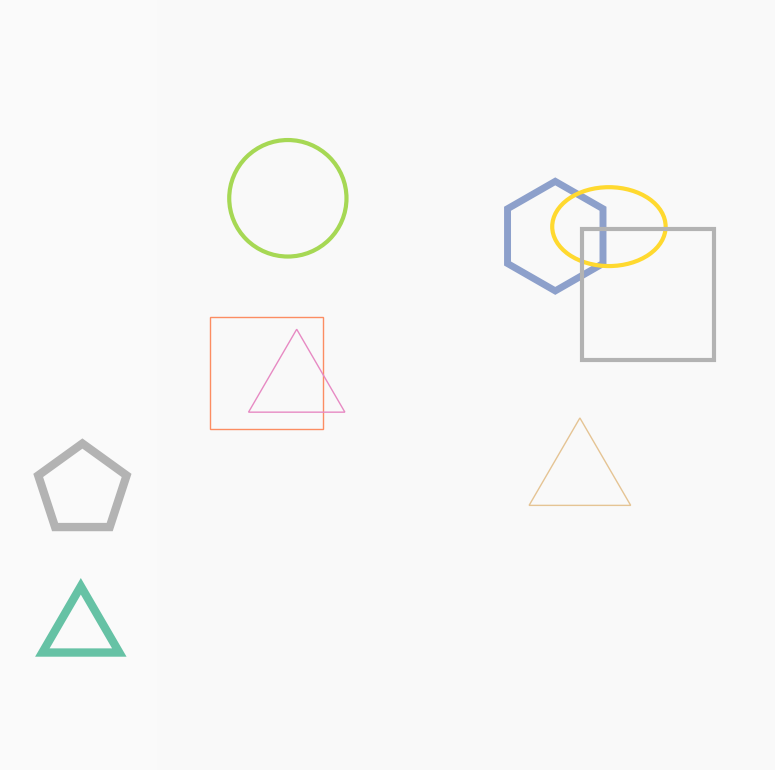[{"shape": "triangle", "thickness": 3, "radius": 0.29, "center": [0.104, 0.181]}, {"shape": "square", "thickness": 0.5, "radius": 0.36, "center": [0.344, 0.515]}, {"shape": "hexagon", "thickness": 2.5, "radius": 0.36, "center": [0.716, 0.693]}, {"shape": "triangle", "thickness": 0.5, "radius": 0.36, "center": [0.383, 0.501]}, {"shape": "circle", "thickness": 1.5, "radius": 0.38, "center": [0.371, 0.742]}, {"shape": "oval", "thickness": 1.5, "radius": 0.37, "center": [0.786, 0.706]}, {"shape": "triangle", "thickness": 0.5, "radius": 0.38, "center": [0.748, 0.382]}, {"shape": "square", "thickness": 1.5, "radius": 0.43, "center": [0.836, 0.618]}, {"shape": "pentagon", "thickness": 3, "radius": 0.3, "center": [0.106, 0.364]}]